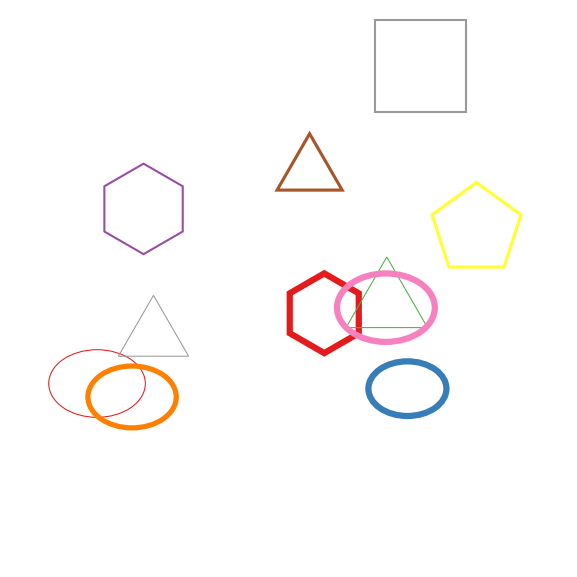[{"shape": "oval", "thickness": 0.5, "radius": 0.42, "center": [0.168, 0.335]}, {"shape": "hexagon", "thickness": 3, "radius": 0.35, "center": [0.561, 0.457]}, {"shape": "oval", "thickness": 3, "radius": 0.34, "center": [0.705, 0.326]}, {"shape": "triangle", "thickness": 0.5, "radius": 0.41, "center": [0.67, 0.473]}, {"shape": "hexagon", "thickness": 1, "radius": 0.39, "center": [0.249, 0.637]}, {"shape": "oval", "thickness": 2.5, "radius": 0.38, "center": [0.229, 0.312]}, {"shape": "pentagon", "thickness": 1.5, "radius": 0.4, "center": [0.825, 0.602]}, {"shape": "triangle", "thickness": 1.5, "radius": 0.33, "center": [0.536, 0.703]}, {"shape": "oval", "thickness": 3, "radius": 0.42, "center": [0.668, 0.466]}, {"shape": "triangle", "thickness": 0.5, "radius": 0.35, "center": [0.266, 0.417]}, {"shape": "square", "thickness": 1, "radius": 0.4, "center": [0.729, 0.885]}]